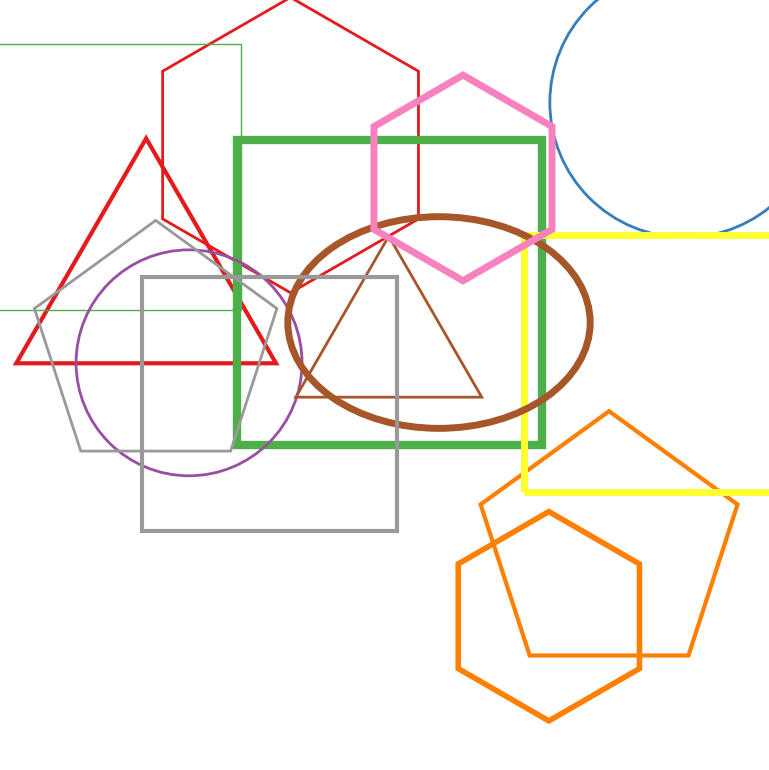[{"shape": "triangle", "thickness": 1.5, "radius": 0.97, "center": [0.19, 0.626]}, {"shape": "hexagon", "thickness": 1, "radius": 0.96, "center": [0.377, 0.812]}, {"shape": "circle", "thickness": 1, "radius": 0.88, "center": [0.889, 0.867]}, {"shape": "square", "thickness": 3, "radius": 0.99, "center": [0.506, 0.62]}, {"shape": "square", "thickness": 0.5, "radius": 0.86, "center": [0.14, 0.77]}, {"shape": "circle", "thickness": 1, "radius": 0.73, "center": [0.246, 0.529]}, {"shape": "pentagon", "thickness": 1.5, "radius": 0.88, "center": [0.791, 0.291]}, {"shape": "hexagon", "thickness": 2, "radius": 0.68, "center": [0.713, 0.2]}, {"shape": "square", "thickness": 2.5, "radius": 0.83, "center": [0.847, 0.528]}, {"shape": "oval", "thickness": 2.5, "radius": 0.98, "center": [0.57, 0.581]}, {"shape": "triangle", "thickness": 1, "radius": 0.7, "center": [0.505, 0.554]}, {"shape": "hexagon", "thickness": 2.5, "radius": 0.67, "center": [0.601, 0.769]}, {"shape": "pentagon", "thickness": 1, "radius": 0.83, "center": [0.202, 0.548]}, {"shape": "square", "thickness": 1.5, "radius": 0.83, "center": [0.35, 0.475]}]